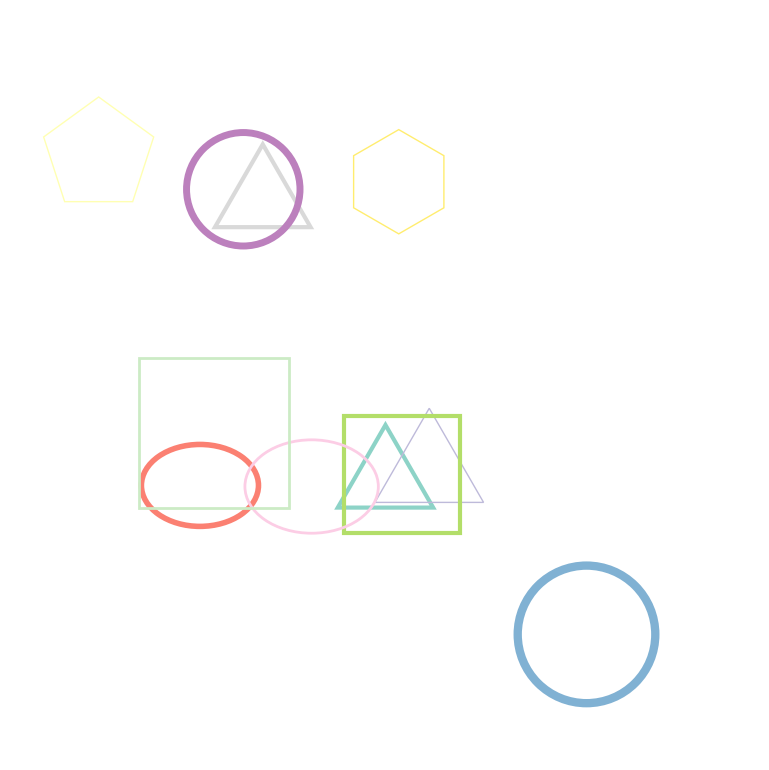[{"shape": "triangle", "thickness": 1.5, "radius": 0.36, "center": [0.501, 0.377]}, {"shape": "pentagon", "thickness": 0.5, "radius": 0.38, "center": [0.128, 0.799]}, {"shape": "triangle", "thickness": 0.5, "radius": 0.41, "center": [0.557, 0.388]}, {"shape": "oval", "thickness": 2, "radius": 0.38, "center": [0.26, 0.37]}, {"shape": "circle", "thickness": 3, "radius": 0.45, "center": [0.762, 0.176]}, {"shape": "square", "thickness": 1.5, "radius": 0.38, "center": [0.522, 0.384]}, {"shape": "oval", "thickness": 1, "radius": 0.43, "center": [0.405, 0.368]}, {"shape": "triangle", "thickness": 1.5, "radius": 0.36, "center": [0.341, 0.741]}, {"shape": "circle", "thickness": 2.5, "radius": 0.37, "center": [0.316, 0.754]}, {"shape": "square", "thickness": 1, "radius": 0.49, "center": [0.278, 0.438]}, {"shape": "hexagon", "thickness": 0.5, "radius": 0.34, "center": [0.518, 0.764]}]